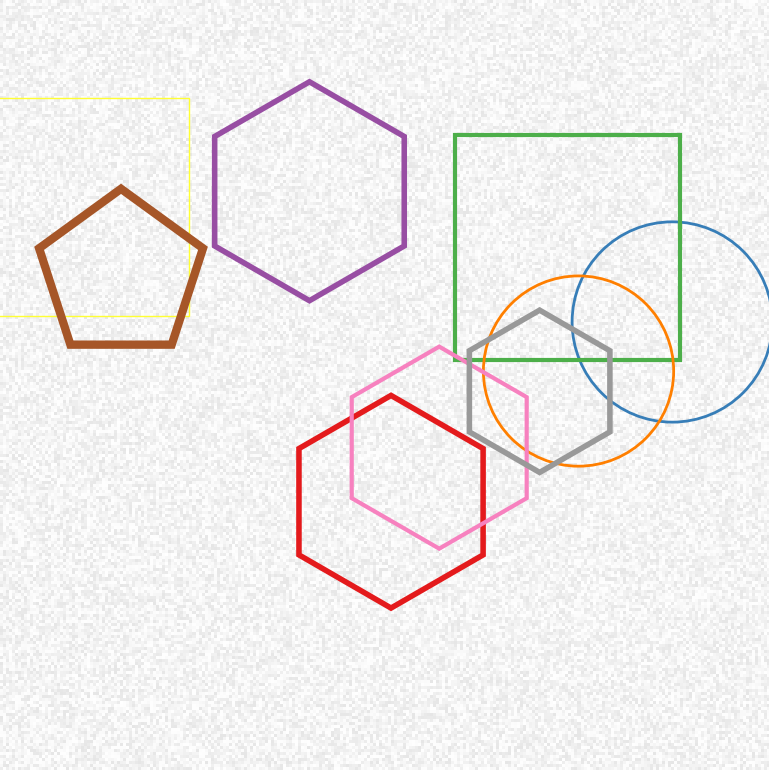[{"shape": "hexagon", "thickness": 2, "radius": 0.69, "center": [0.508, 0.348]}, {"shape": "circle", "thickness": 1, "radius": 0.65, "center": [0.873, 0.582]}, {"shape": "square", "thickness": 1.5, "radius": 0.73, "center": [0.737, 0.678]}, {"shape": "hexagon", "thickness": 2, "radius": 0.71, "center": [0.402, 0.752]}, {"shape": "circle", "thickness": 1, "radius": 0.62, "center": [0.751, 0.518]}, {"shape": "square", "thickness": 0.5, "radius": 0.71, "center": [0.105, 0.731]}, {"shape": "pentagon", "thickness": 3, "radius": 0.56, "center": [0.157, 0.643]}, {"shape": "hexagon", "thickness": 1.5, "radius": 0.66, "center": [0.57, 0.419]}, {"shape": "hexagon", "thickness": 2, "radius": 0.53, "center": [0.701, 0.492]}]